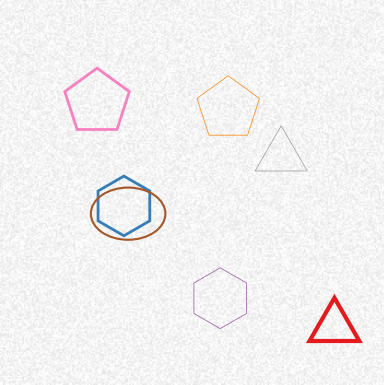[{"shape": "triangle", "thickness": 3, "radius": 0.37, "center": [0.869, 0.152]}, {"shape": "hexagon", "thickness": 2, "radius": 0.39, "center": [0.322, 0.465]}, {"shape": "hexagon", "thickness": 0.5, "radius": 0.39, "center": [0.572, 0.225]}, {"shape": "pentagon", "thickness": 0.5, "radius": 0.43, "center": [0.593, 0.718]}, {"shape": "oval", "thickness": 1.5, "radius": 0.48, "center": [0.333, 0.445]}, {"shape": "pentagon", "thickness": 2, "radius": 0.44, "center": [0.252, 0.735]}, {"shape": "triangle", "thickness": 0.5, "radius": 0.39, "center": [0.73, 0.595]}]